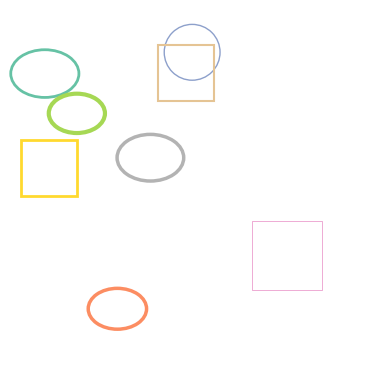[{"shape": "oval", "thickness": 2, "radius": 0.44, "center": [0.116, 0.809]}, {"shape": "oval", "thickness": 2.5, "radius": 0.38, "center": [0.305, 0.198]}, {"shape": "circle", "thickness": 1, "radius": 0.36, "center": [0.499, 0.864]}, {"shape": "square", "thickness": 0.5, "radius": 0.45, "center": [0.746, 0.337]}, {"shape": "oval", "thickness": 3, "radius": 0.36, "center": [0.2, 0.706]}, {"shape": "square", "thickness": 2, "radius": 0.36, "center": [0.127, 0.563]}, {"shape": "square", "thickness": 1.5, "radius": 0.36, "center": [0.482, 0.81]}, {"shape": "oval", "thickness": 2.5, "radius": 0.43, "center": [0.391, 0.59]}]